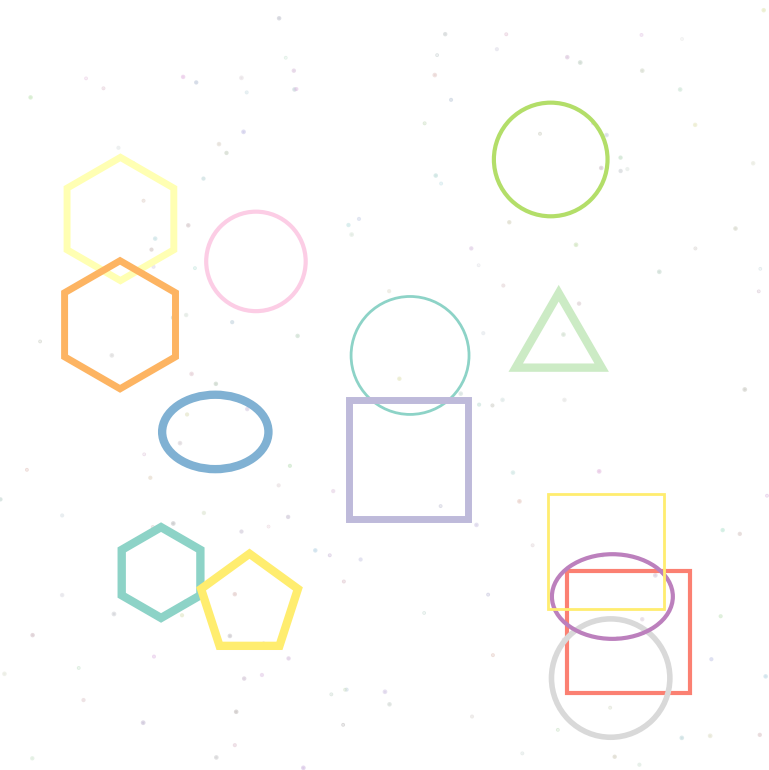[{"shape": "hexagon", "thickness": 3, "radius": 0.29, "center": [0.209, 0.256]}, {"shape": "circle", "thickness": 1, "radius": 0.38, "center": [0.533, 0.538]}, {"shape": "hexagon", "thickness": 2.5, "radius": 0.4, "center": [0.156, 0.716]}, {"shape": "square", "thickness": 2.5, "radius": 0.39, "center": [0.53, 0.404]}, {"shape": "square", "thickness": 1.5, "radius": 0.4, "center": [0.816, 0.179]}, {"shape": "oval", "thickness": 3, "radius": 0.35, "center": [0.28, 0.439]}, {"shape": "hexagon", "thickness": 2.5, "radius": 0.42, "center": [0.156, 0.578]}, {"shape": "circle", "thickness": 1.5, "radius": 0.37, "center": [0.715, 0.793]}, {"shape": "circle", "thickness": 1.5, "radius": 0.32, "center": [0.332, 0.661]}, {"shape": "circle", "thickness": 2, "radius": 0.38, "center": [0.793, 0.119]}, {"shape": "oval", "thickness": 1.5, "radius": 0.39, "center": [0.795, 0.225]}, {"shape": "triangle", "thickness": 3, "radius": 0.32, "center": [0.726, 0.555]}, {"shape": "pentagon", "thickness": 3, "radius": 0.33, "center": [0.324, 0.215]}, {"shape": "square", "thickness": 1, "radius": 0.37, "center": [0.787, 0.284]}]